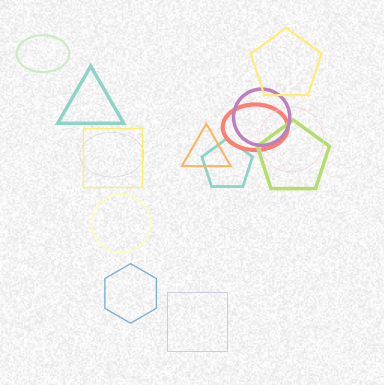[{"shape": "pentagon", "thickness": 2, "radius": 0.35, "center": [0.59, 0.571]}, {"shape": "triangle", "thickness": 2.5, "radius": 0.49, "center": [0.236, 0.729]}, {"shape": "circle", "thickness": 1, "radius": 0.38, "center": [0.314, 0.42]}, {"shape": "square", "thickness": 0.5, "radius": 0.38, "center": [0.512, 0.166]}, {"shape": "oval", "thickness": 3, "radius": 0.42, "center": [0.663, 0.67]}, {"shape": "hexagon", "thickness": 1, "radius": 0.39, "center": [0.339, 0.238]}, {"shape": "triangle", "thickness": 1.5, "radius": 0.37, "center": [0.536, 0.605]}, {"shape": "pentagon", "thickness": 2.5, "radius": 0.49, "center": [0.762, 0.59]}, {"shape": "circle", "thickness": 0.5, "radius": 0.42, "center": [0.757, 0.638]}, {"shape": "oval", "thickness": 0.5, "radius": 0.41, "center": [0.29, 0.598]}, {"shape": "circle", "thickness": 2.5, "radius": 0.37, "center": [0.68, 0.696]}, {"shape": "oval", "thickness": 1.5, "radius": 0.34, "center": [0.111, 0.861]}, {"shape": "pentagon", "thickness": 1.5, "radius": 0.48, "center": [0.743, 0.831]}, {"shape": "square", "thickness": 1, "radius": 0.38, "center": [0.291, 0.592]}]